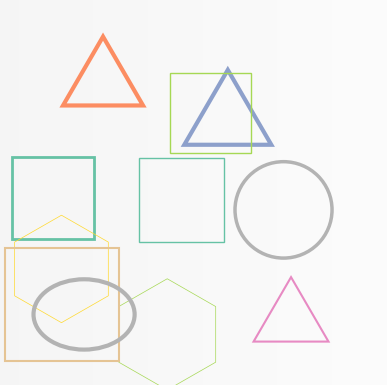[{"shape": "square", "thickness": 1, "radius": 0.55, "center": [0.468, 0.48]}, {"shape": "square", "thickness": 2, "radius": 0.53, "center": [0.137, 0.486]}, {"shape": "triangle", "thickness": 3, "radius": 0.6, "center": [0.266, 0.786]}, {"shape": "triangle", "thickness": 3, "radius": 0.65, "center": [0.588, 0.689]}, {"shape": "triangle", "thickness": 1.5, "radius": 0.56, "center": [0.751, 0.169]}, {"shape": "hexagon", "thickness": 0.5, "radius": 0.72, "center": [0.432, 0.132]}, {"shape": "square", "thickness": 1, "radius": 0.52, "center": [0.543, 0.707]}, {"shape": "hexagon", "thickness": 0.5, "radius": 0.7, "center": [0.159, 0.301]}, {"shape": "square", "thickness": 1.5, "radius": 0.73, "center": [0.16, 0.208]}, {"shape": "circle", "thickness": 2.5, "radius": 0.63, "center": [0.732, 0.455]}, {"shape": "oval", "thickness": 3, "radius": 0.65, "center": [0.217, 0.183]}]